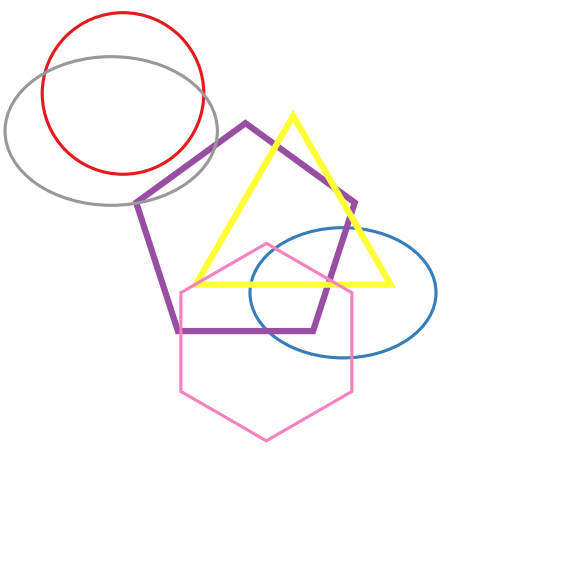[{"shape": "circle", "thickness": 1.5, "radius": 0.7, "center": [0.213, 0.837]}, {"shape": "oval", "thickness": 1.5, "radius": 0.81, "center": [0.594, 0.492]}, {"shape": "pentagon", "thickness": 3, "radius": 0.99, "center": [0.425, 0.587]}, {"shape": "triangle", "thickness": 3, "radius": 0.97, "center": [0.508, 0.604]}, {"shape": "hexagon", "thickness": 1.5, "radius": 0.85, "center": [0.461, 0.407]}, {"shape": "oval", "thickness": 1.5, "radius": 0.92, "center": [0.193, 0.772]}]